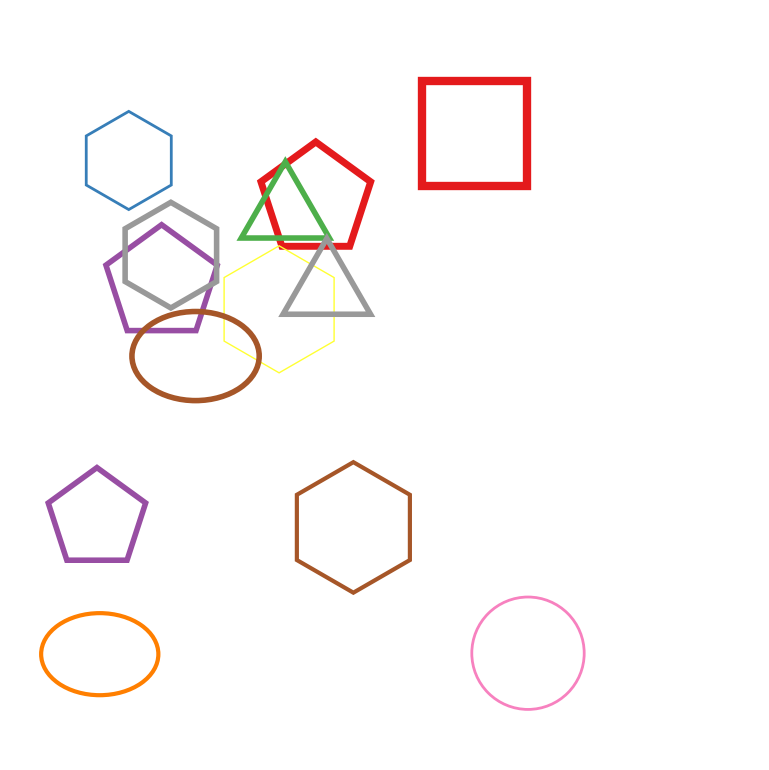[{"shape": "pentagon", "thickness": 2.5, "radius": 0.37, "center": [0.41, 0.741]}, {"shape": "square", "thickness": 3, "radius": 0.34, "center": [0.616, 0.826]}, {"shape": "hexagon", "thickness": 1, "radius": 0.32, "center": [0.167, 0.792]}, {"shape": "triangle", "thickness": 2, "radius": 0.33, "center": [0.371, 0.724]}, {"shape": "pentagon", "thickness": 2, "radius": 0.33, "center": [0.126, 0.326]}, {"shape": "pentagon", "thickness": 2, "radius": 0.38, "center": [0.21, 0.632]}, {"shape": "oval", "thickness": 1.5, "radius": 0.38, "center": [0.13, 0.15]}, {"shape": "hexagon", "thickness": 0.5, "radius": 0.41, "center": [0.362, 0.598]}, {"shape": "oval", "thickness": 2, "radius": 0.41, "center": [0.254, 0.538]}, {"shape": "hexagon", "thickness": 1.5, "radius": 0.42, "center": [0.459, 0.315]}, {"shape": "circle", "thickness": 1, "radius": 0.36, "center": [0.686, 0.152]}, {"shape": "triangle", "thickness": 2, "radius": 0.33, "center": [0.424, 0.625]}, {"shape": "hexagon", "thickness": 2, "radius": 0.34, "center": [0.222, 0.669]}]